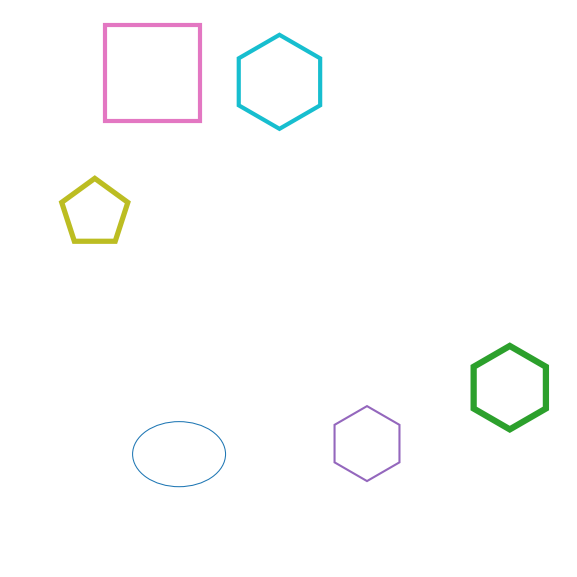[{"shape": "oval", "thickness": 0.5, "radius": 0.4, "center": [0.31, 0.213]}, {"shape": "hexagon", "thickness": 3, "radius": 0.36, "center": [0.883, 0.328]}, {"shape": "hexagon", "thickness": 1, "radius": 0.32, "center": [0.636, 0.231]}, {"shape": "square", "thickness": 2, "radius": 0.41, "center": [0.264, 0.873]}, {"shape": "pentagon", "thickness": 2.5, "radius": 0.3, "center": [0.164, 0.63]}, {"shape": "hexagon", "thickness": 2, "radius": 0.41, "center": [0.484, 0.857]}]